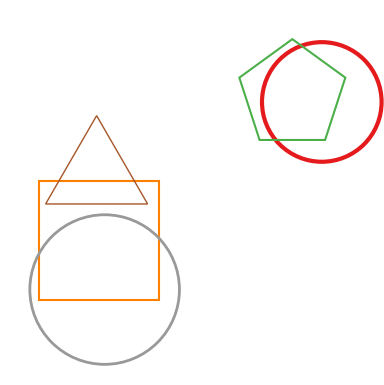[{"shape": "circle", "thickness": 3, "radius": 0.78, "center": [0.836, 0.735]}, {"shape": "pentagon", "thickness": 1.5, "radius": 0.72, "center": [0.759, 0.754]}, {"shape": "square", "thickness": 1.5, "radius": 0.78, "center": [0.257, 0.375]}, {"shape": "triangle", "thickness": 1, "radius": 0.76, "center": [0.251, 0.547]}, {"shape": "circle", "thickness": 2, "radius": 0.97, "center": [0.272, 0.248]}]